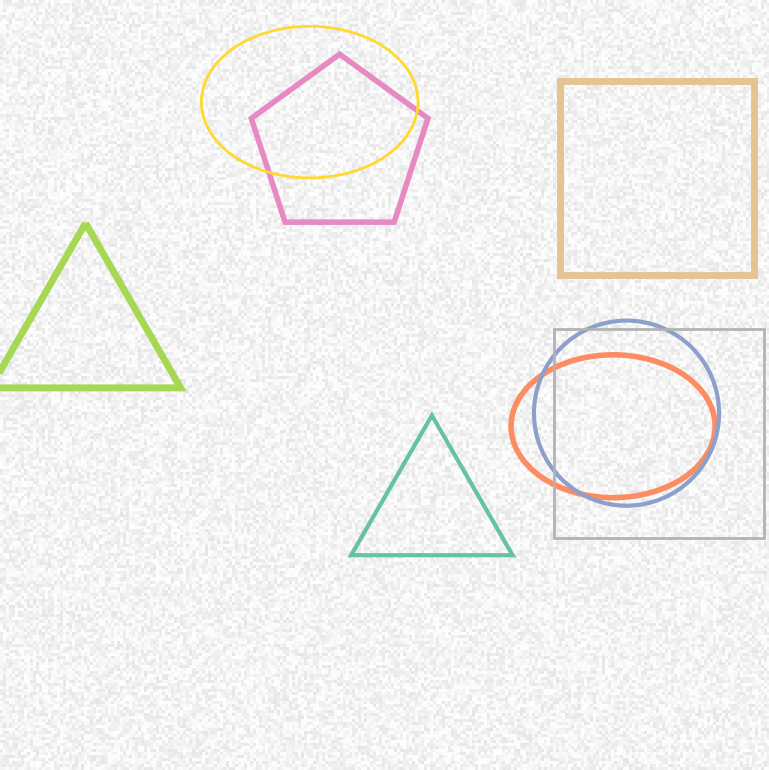[{"shape": "triangle", "thickness": 1.5, "radius": 0.61, "center": [0.561, 0.339]}, {"shape": "oval", "thickness": 2, "radius": 0.66, "center": [0.796, 0.446]}, {"shape": "circle", "thickness": 1.5, "radius": 0.6, "center": [0.814, 0.463]}, {"shape": "pentagon", "thickness": 2, "radius": 0.6, "center": [0.441, 0.809]}, {"shape": "triangle", "thickness": 2.5, "radius": 0.71, "center": [0.111, 0.568]}, {"shape": "oval", "thickness": 1, "radius": 0.7, "center": [0.402, 0.867]}, {"shape": "square", "thickness": 2.5, "radius": 0.63, "center": [0.854, 0.769]}, {"shape": "square", "thickness": 1, "radius": 0.68, "center": [0.856, 0.437]}]